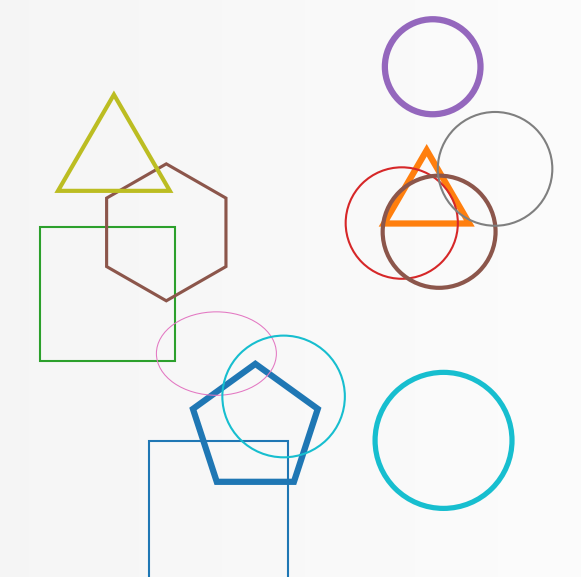[{"shape": "pentagon", "thickness": 3, "radius": 0.56, "center": [0.439, 0.256]}, {"shape": "square", "thickness": 1, "radius": 0.6, "center": [0.376, 0.117]}, {"shape": "triangle", "thickness": 3, "radius": 0.42, "center": [0.734, 0.654]}, {"shape": "square", "thickness": 1, "radius": 0.58, "center": [0.185, 0.489]}, {"shape": "circle", "thickness": 1, "radius": 0.48, "center": [0.691, 0.613]}, {"shape": "circle", "thickness": 3, "radius": 0.41, "center": [0.744, 0.884]}, {"shape": "hexagon", "thickness": 1.5, "radius": 0.59, "center": [0.286, 0.597]}, {"shape": "circle", "thickness": 2, "radius": 0.49, "center": [0.755, 0.598]}, {"shape": "oval", "thickness": 0.5, "radius": 0.52, "center": [0.372, 0.387]}, {"shape": "circle", "thickness": 1, "radius": 0.49, "center": [0.852, 0.707]}, {"shape": "triangle", "thickness": 2, "radius": 0.56, "center": [0.196, 0.724]}, {"shape": "circle", "thickness": 1, "radius": 0.53, "center": [0.488, 0.313]}, {"shape": "circle", "thickness": 2.5, "radius": 0.59, "center": [0.763, 0.237]}]